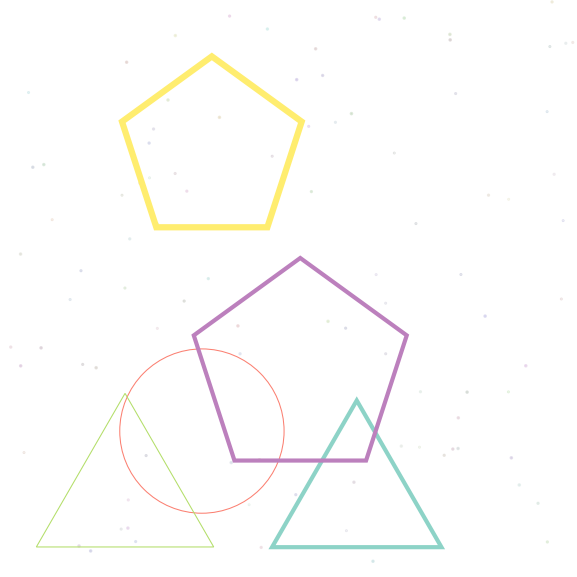[{"shape": "triangle", "thickness": 2, "radius": 0.85, "center": [0.618, 0.136]}, {"shape": "circle", "thickness": 0.5, "radius": 0.71, "center": [0.35, 0.253]}, {"shape": "triangle", "thickness": 0.5, "radius": 0.89, "center": [0.217, 0.141]}, {"shape": "pentagon", "thickness": 2, "radius": 0.97, "center": [0.52, 0.358]}, {"shape": "pentagon", "thickness": 3, "radius": 0.82, "center": [0.367, 0.738]}]